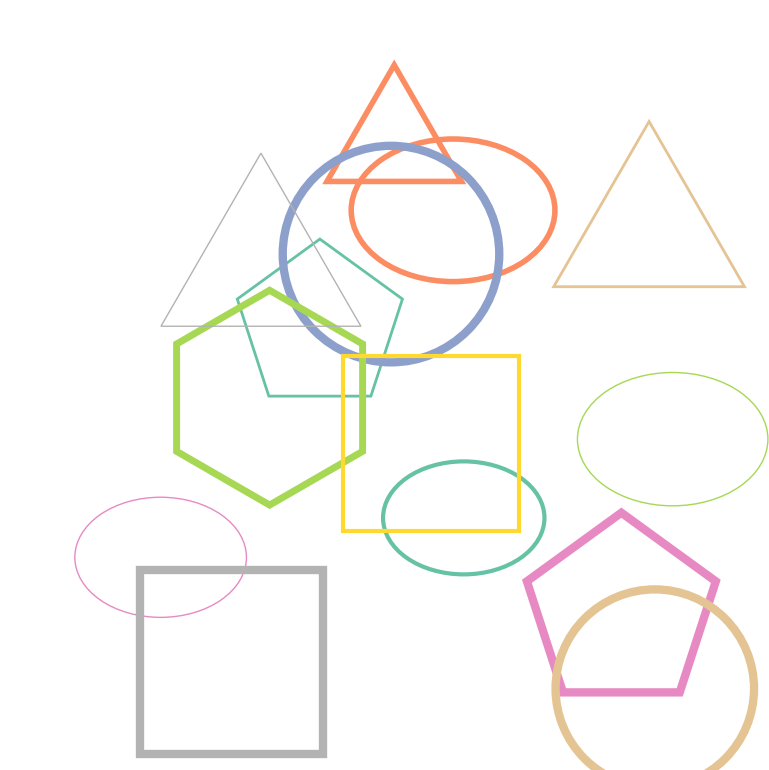[{"shape": "oval", "thickness": 1.5, "radius": 0.52, "center": [0.602, 0.327]}, {"shape": "pentagon", "thickness": 1, "radius": 0.56, "center": [0.415, 0.577]}, {"shape": "oval", "thickness": 2, "radius": 0.66, "center": [0.588, 0.727]}, {"shape": "triangle", "thickness": 2, "radius": 0.5, "center": [0.512, 0.815]}, {"shape": "circle", "thickness": 3, "radius": 0.7, "center": [0.508, 0.67]}, {"shape": "pentagon", "thickness": 3, "radius": 0.64, "center": [0.807, 0.205]}, {"shape": "oval", "thickness": 0.5, "radius": 0.56, "center": [0.209, 0.276]}, {"shape": "hexagon", "thickness": 2.5, "radius": 0.7, "center": [0.35, 0.484]}, {"shape": "oval", "thickness": 0.5, "radius": 0.62, "center": [0.874, 0.43]}, {"shape": "square", "thickness": 1.5, "radius": 0.57, "center": [0.56, 0.424]}, {"shape": "triangle", "thickness": 1, "radius": 0.72, "center": [0.843, 0.699]}, {"shape": "circle", "thickness": 3, "radius": 0.64, "center": [0.85, 0.106]}, {"shape": "triangle", "thickness": 0.5, "radius": 0.75, "center": [0.339, 0.651]}, {"shape": "square", "thickness": 3, "radius": 0.6, "center": [0.301, 0.141]}]